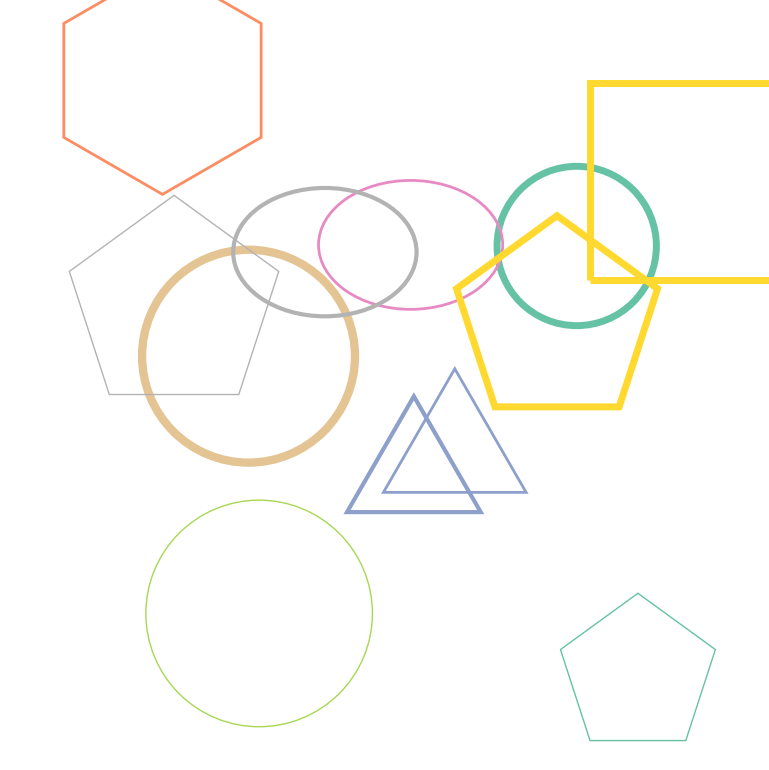[{"shape": "circle", "thickness": 2.5, "radius": 0.52, "center": [0.749, 0.681]}, {"shape": "pentagon", "thickness": 0.5, "radius": 0.53, "center": [0.828, 0.124]}, {"shape": "hexagon", "thickness": 1, "radius": 0.74, "center": [0.211, 0.896]}, {"shape": "triangle", "thickness": 1.5, "radius": 0.5, "center": [0.537, 0.385]}, {"shape": "triangle", "thickness": 1, "radius": 0.54, "center": [0.591, 0.414]}, {"shape": "oval", "thickness": 1, "radius": 0.6, "center": [0.533, 0.682]}, {"shape": "circle", "thickness": 0.5, "radius": 0.74, "center": [0.337, 0.203]}, {"shape": "pentagon", "thickness": 2.5, "radius": 0.69, "center": [0.723, 0.583]}, {"shape": "square", "thickness": 2.5, "radius": 0.64, "center": [0.894, 0.764]}, {"shape": "circle", "thickness": 3, "radius": 0.69, "center": [0.323, 0.537]}, {"shape": "pentagon", "thickness": 0.5, "radius": 0.71, "center": [0.226, 0.603]}, {"shape": "oval", "thickness": 1.5, "radius": 0.6, "center": [0.422, 0.673]}]